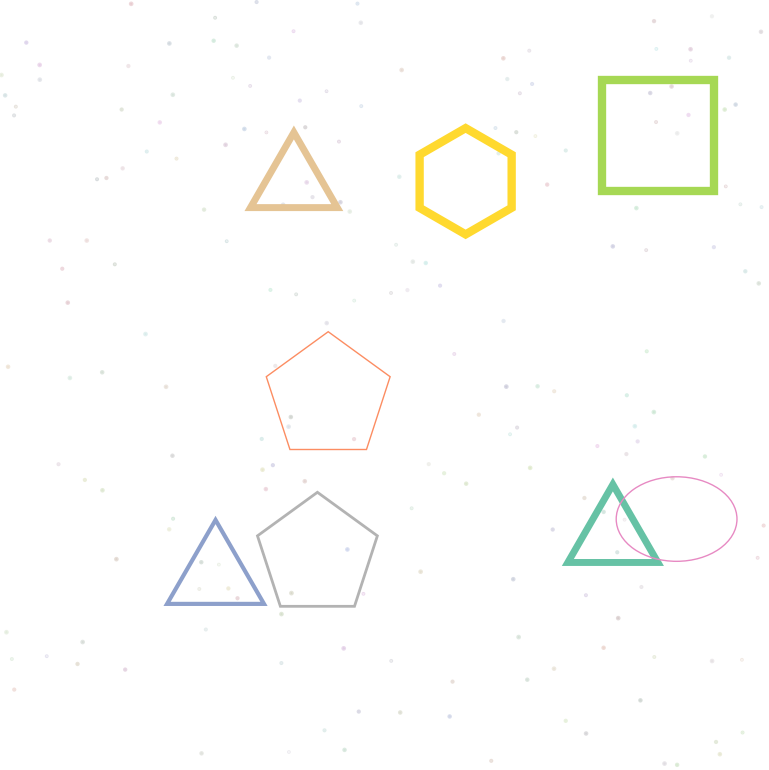[{"shape": "triangle", "thickness": 2.5, "radius": 0.34, "center": [0.796, 0.303]}, {"shape": "pentagon", "thickness": 0.5, "radius": 0.42, "center": [0.426, 0.485]}, {"shape": "triangle", "thickness": 1.5, "radius": 0.36, "center": [0.28, 0.252]}, {"shape": "oval", "thickness": 0.5, "radius": 0.39, "center": [0.879, 0.326]}, {"shape": "square", "thickness": 3, "radius": 0.36, "center": [0.855, 0.824]}, {"shape": "hexagon", "thickness": 3, "radius": 0.35, "center": [0.605, 0.765]}, {"shape": "triangle", "thickness": 2.5, "radius": 0.33, "center": [0.382, 0.763]}, {"shape": "pentagon", "thickness": 1, "radius": 0.41, "center": [0.412, 0.279]}]